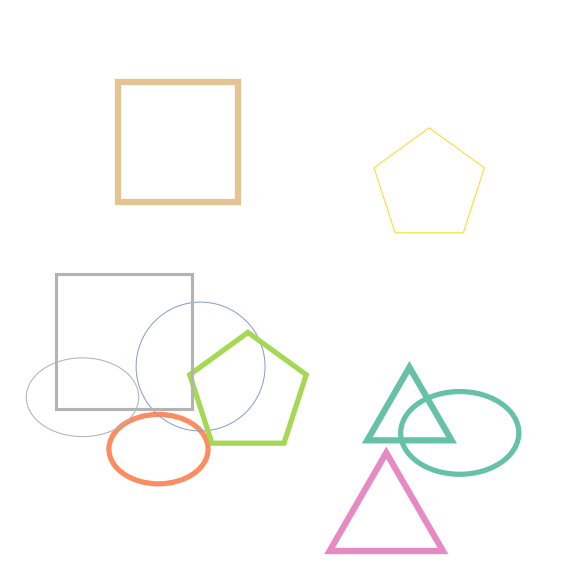[{"shape": "oval", "thickness": 2.5, "radius": 0.51, "center": [0.796, 0.25]}, {"shape": "triangle", "thickness": 3, "radius": 0.42, "center": [0.709, 0.279]}, {"shape": "oval", "thickness": 2.5, "radius": 0.43, "center": [0.274, 0.221]}, {"shape": "circle", "thickness": 0.5, "radius": 0.56, "center": [0.347, 0.364]}, {"shape": "triangle", "thickness": 3, "radius": 0.57, "center": [0.669, 0.102]}, {"shape": "pentagon", "thickness": 2.5, "radius": 0.53, "center": [0.429, 0.318]}, {"shape": "pentagon", "thickness": 0.5, "radius": 0.5, "center": [0.743, 0.677]}, {"shape": "square", "thickness": 3, "radius": 0.52, "center": [0.308, 0.753]}, {"shape": "square", "thickness": 1.5, "radius": 0.59, "center": [0.215, 0.408]}, {"shape": "oval", "thickness": 0.5, "radius": 0.49, "center": [0.143, 0.311]}]